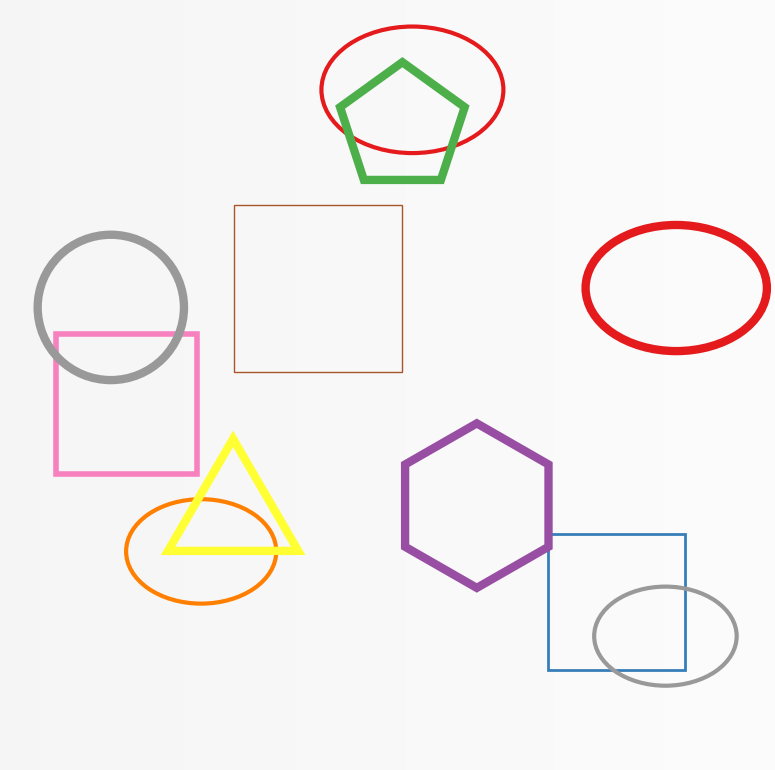[{"shape": "oval", "thickness": 3, "radius": 0.58, "center": [0.873, 0.626]}, {"shape": "oval", "thickness": 1.5, "radius": 0.59, "center": [0.532, 0.883]}, {"shape": "square", "thickness": 1, "radius": 0.44, "center": [0.796, 0.218]}, {"shape": "pentagon", "thickness": 3, "radius": 0.42, "center": [0.519, 0.835]}, {"shape": "hexagon", "thickness": 3, "radius": 0.53, "center": [0.615, 0.343]}, {"shape": "oval", "thickness": 1.5, "radius": 0.48, "center": [0.26, 0.284]}, {"shape": "triangle", "thickness": 3, "radius": 0.49, "center": [0.301, 0.333]}, {"shape": "square", "thickness": 0.5, "radius": 0.54, "center": [0.41, 0.625]}, {"shape": "square", "thickness": 2, "radius": 0.45, "center": [0.163, 0.475]}, {"shape": "oval", "thickness": 1.5, "radius": 0.46, "center": [0.859, 0.174]}, {"shape": "circle", "thickness": 3, "radius": 0.47, "center": [0.143, 0.601]}]